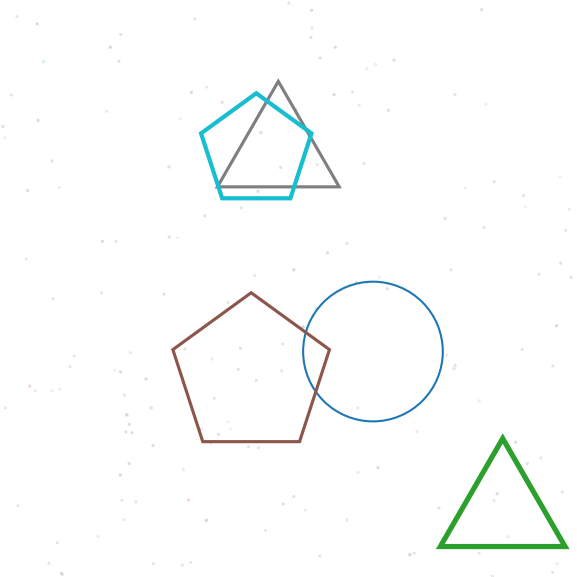[{"shape": "circle", "thickness": 1, "radius": 0.6, "center": [0.646, 0.39]}, {"shape": "triangle", "thickness": 2.5, "radius": 0.62, "center": [0.87, 0.115]}, {"shape": "pentagon", "thickness": 1.5, "radius": 0.71, "center": [0.435, 0.35]}, {"shape": "triangle", "thickness": 1.5, "radius": 0.61, "center": [0.482, 0.736]}, {"shape": "pentagon", "thickness": 2, "radius": 0.5, "center": [0.444, 0.737]}]